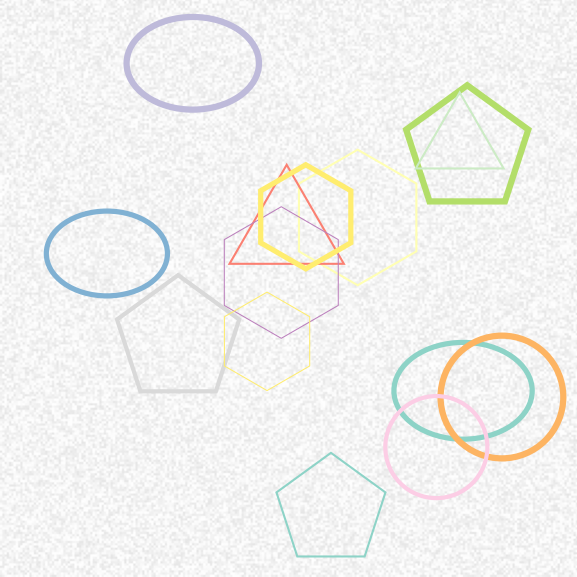[{"shape": "pentagon", "thickness": 1, "radius": 0.5, "center": [0.573, 0.116]}, {"shape": "oval", "thickness": 2.5, "radius": 0.6, "center": [0.802, 0.322]}, {"shape": "hexagon", "thickness": 1, "radius": 0.59, "center": [0.619, 0.623]}, {"shape": "oval", "thickness": 3, "radius": 0.57, "center": [0.334, 0.89]}, {"shape": "triangle", "thickness": 1, "radius": 0.57, "center": [0.496, 0.599]}, {"shape": "oval", "thickness": 2.5, "radius": 0.52, "center": [0.185, 0.56]}, {"shape": "circle", "thickness": 3, "radius": 0.53, "center": [0.869, 0.312]}, {"shape": "pentagon", "thickness": 3, "radius": 0.56, "center": [0.809, 0.74]}, {"shape": "circle", "thickness": 2, "radius": 0.44, "center": [0.756, 0.225]}, {"shape": "pentagon", "thickness": 2, "radius": 0.56, "center": [0.308, 0.412]}, {"shape": "hexagon", "thickness": 0.5, "radius": 0.57, "center": [0.487, 0.527]}, {"shape": "triangle", "thickness": 1, "radius": 0.44, "center": [0.796, 0.751]}, {"shape": "hexagon", "thickness": 2.5, "radius": 0.45, "center": [0.529, 0.624]}, {"shape": "hexagon", "thickness": 0.5, "radius": 0.43, "center": [0.462, 0.408]}]